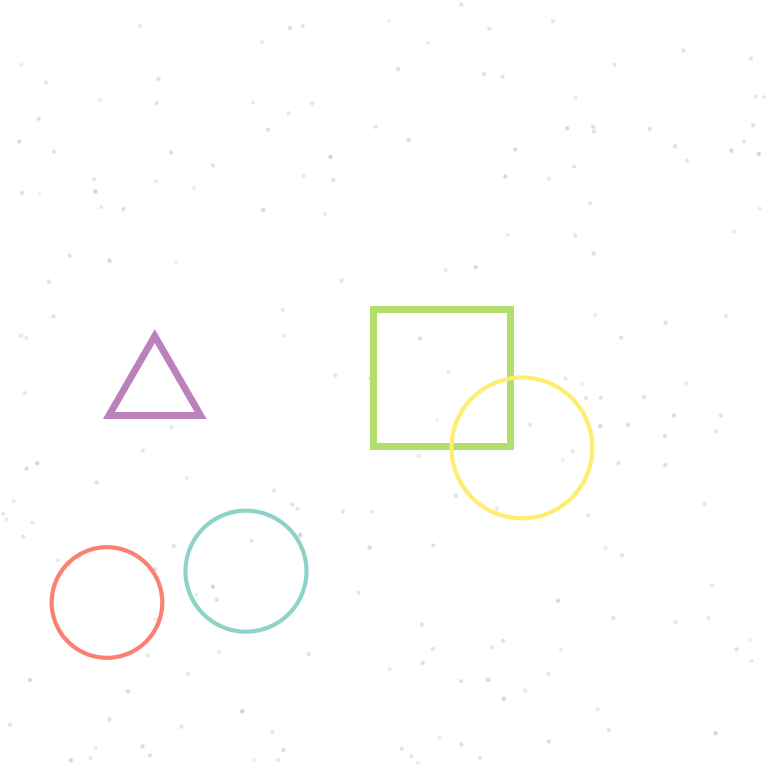[{"shape": "circle", "thickness": 1.5, "radius": 0.39, "center": [0.319, 0.258]}, {"shape": "circle", "thickness": 1.5, "radius": 0.36, "center": [0.139, 0.218]}, {"shape": "square", "thickness": 2.5, "radius": 0.45, "center": [0.573, 0.51]}, {"shape": "triangle", "thickness": 2.5, "radius": 0.34, "center": [0.201, 0.495]}, {"shape": "circle", "thickness": 1.5, "radius": 0.46, "center": [0.678, 0.418]}]